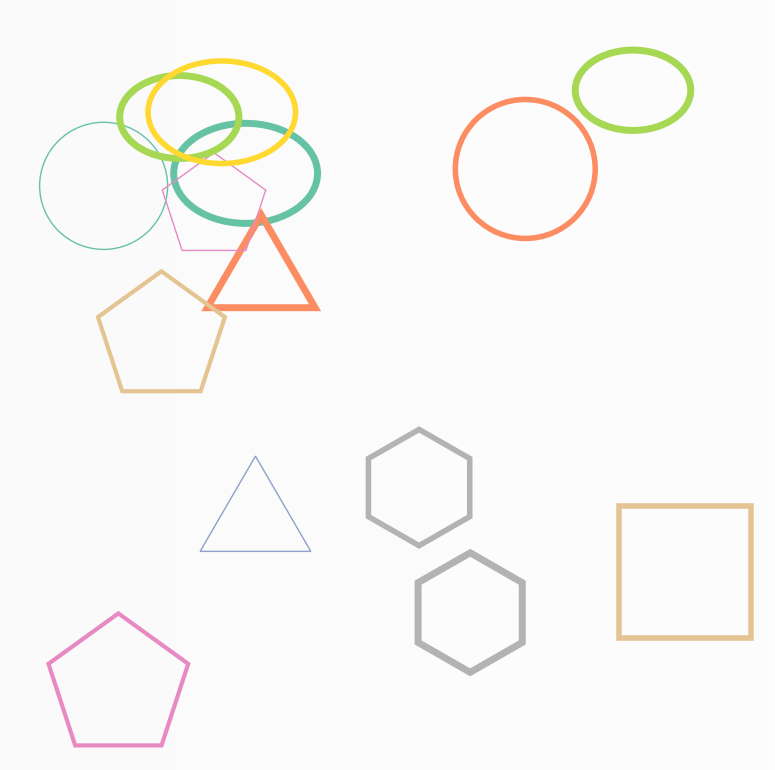[{"shape": "circle", "thickness": 0.5, "radius": 0.41, "center": [0.134, 0.759]}, {"shape": "oval", "thickness": 2.5, "radius": 0.46, "center": [0.317, 0.775]}, {"shape": "circle", "thickness": 2, "radius": 0.45, "center": [0.678, 0.781]}, {"shape": "triangle", "thickness": 2.5, "radius": 0.4, "center": [0.337, 0.641]}, {"shape": "triangle", "thickness": 0.5, "radius": 0.41, "center": [0.33, 0.325]}, {"shape": "pentagon", "thickness": 1.5, "radius": 0.47, "center": [0.153, 0.109]}, {"shape": "pentagon", "thickness": 0.5, "radius": 0.35, "center": [0.276, 0.731]}, {"shape": "oval", "thickness": 2.5, "radius": 0.38, "center": [0.231, 0.848]}, {"shape": "oval", "thickness": 2.5, "radius": 0.37, "center": [0.817, 0.883]}, {"shape": "oval", "thickness": 2, "radius": 0.48, "center": [0.286, 0.854]}, {"shape": "square", "thickness": 2, "radius": 0.43, "center": [0.884, 0.257]}, {"shape": "pentagon", "thickness": 1.5, "radius": 0.43, "center": [0.208, 0.562]}, {"shape": "hexagon", "thickness": 2.5, "radius": 0.39, "center": [0.607, 0.204]}, {"shape": "hexagon", "thickness": 2, "radius": 0.38, "center": [0.541, 0.367]}]